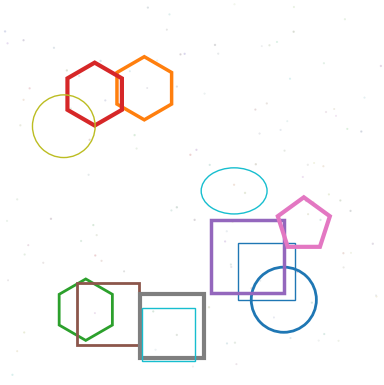[{"shape": "circle", "thickness": 2, "radius": 0.42, "center": [0.737, 0.221]}, {"shape": "square", "thickness": 1, "radius": 0.37, "center": [0.692, 0.294]}, {"shape": "hexagon", "thickness": 2.5, "radius": 0.41, "center": [0.375, 0.771]}, {"shape": "hexagon", "thickness": 2, "radius": 0.4, "center": [0.223, 0.196]}, {"shape": "hexagon", "thickness": 3, "radius": 0.41, "center": [0.246, 0.756]}, {"shape": "square", "thickness": 2.5, "radius": 0.47, "center": [0.643, 0.333]}, {"shape": "square", "thickness": 2, "radius": 0.4, "center": [0.281, 0.185]}, {"shape": "pentagon", "thickness": 3, "radius": 0.36, "center": [0.789, 0.416]}, {"shape": "square", "thickness": 3, "radius": 0.42, "center": [0.447, 0.153]}, {"shape": "circle", "thickness": 1, "radius": 0.41, "center": [0.166, 0.672]}, {"shape": "square", "thickness": 1, "radius": 0.35, "center": [0.438, 0.131]}, {"shape": "oval", "thickness": 1, "radius": 0.43, "center": [0.608, 0.504]}]